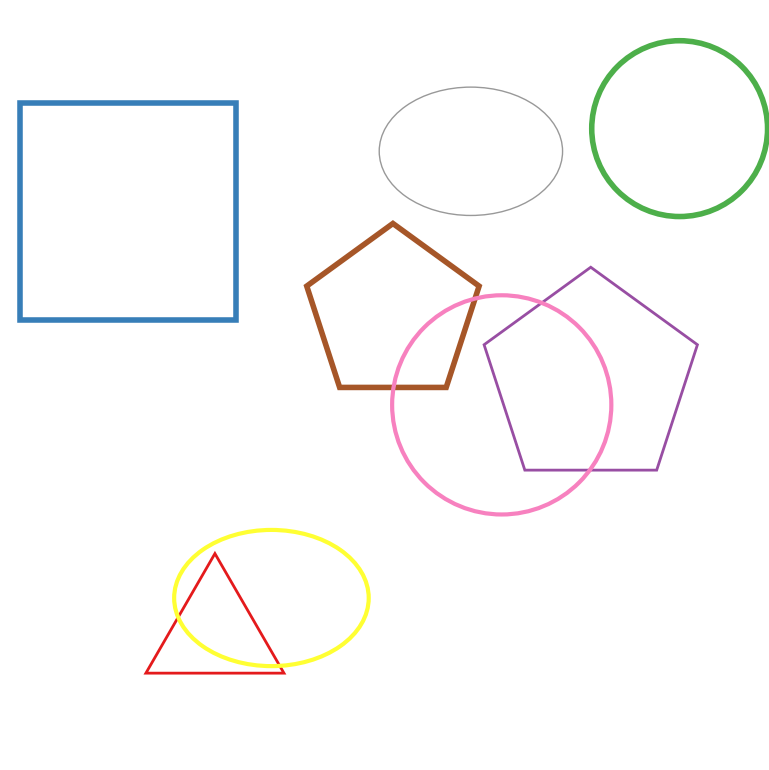[{"shape": "triangle", "thickness": 1, "radius": 0.52, "center": [0.279, 0.178]}, {"shape": "square", "thickness": 2, "radius": 0.7, "center": [0.166, 0.726]}, {"shape": "circle", "thickness": 2, "radius": 0.57, "center": [0.883, 0.833]}, {"shape": "pentagon", "thickness": 1, "radius": 0.73, "center": [0.767, 0.507]}, {"shape": "oval", "thickness": 1.5, "radius": 0.63, "center": [0.353, 0.223]}, {"shape": "pentagon", "thickness": 2, "radius": 0.59, "center": [0.51, 0.592]}, {"shape": "circle", "thickness": 1.5, "radius": 0.71, "center": [0.652, 0.474]}, {"shape": "oval", "thickness": 0.5, "radius": 0.6, "center": [0.612, 0.804]}]